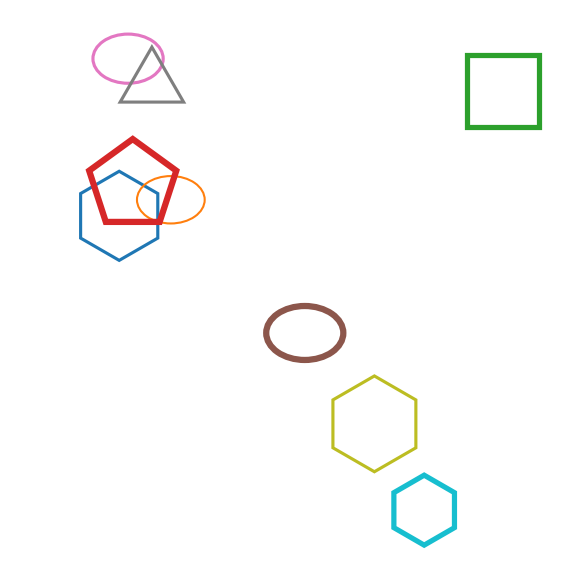[{"shape": "hexagon", "thickness": 1.5, "radius": 0.39, "center": [0.206, 0.625]}, {"shape": "oval", "thickness": 1, "radius": 0.29, "center": [0.296, 0.653]}, {"shape": "square", "thickness": 2.5, "radius": 0.31, "center": [0.871, 0.841]}, {"shape": "pentagon", "thickness": 3, "radius": 0.4, "center": [0.23, 0.679]}, {"shape": "oval", "thickness": 3, "radius": 0.33, "center": [0.528, 0.423]}, {"shape": "oval", "thickness": 1.5, "radius": 0.3, "center": [0.222, 0.898]}, {"shape": "triangle", "thickness": 1.5, "radius": 0.32, "center": [0.263, 0.854]}, {"shape": "hexagon", "thickness": 1.5, "radius": 0.41, "center": [0.648, 0.265]}, {"shape": "hexagon", "thickness": 2.5, "radius": 0.3, "center": [0.735, 0.116]}]